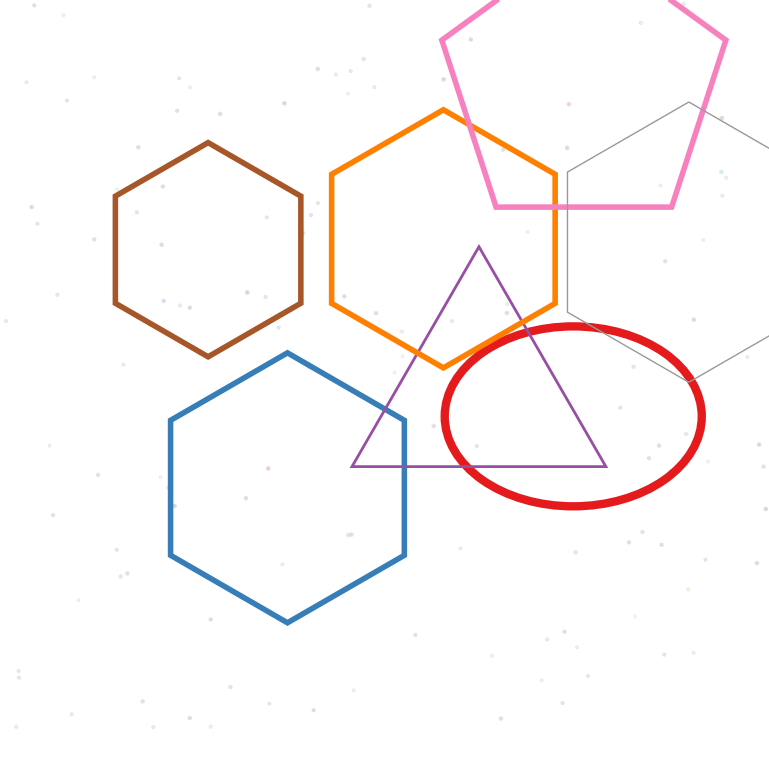[{"shape": "oval", "thickness": 3, "radius": 0.83, "center": [0.744, 0.459]}, {"shape": "hexagon", "thickness": 2, "radius": 0.88, "center": [0.373, 0.366]}, {"shape": "triangle", "thickness": 1, "radius": 0.95, "center": [0.622, 0.489]}, {"shape": "hexagon", "thickness": 2, "radius": 0.84, "center": [0.576, 0.69]}, {"shape": "hexagon", "thickness": 2, "radius": 0.7, "center": [0.27, 0.676]}, {"shape": "pentagon", "thickness": 2, "radius": 0.97, "center": [0.758, 0.888]}, {"shape": "hexagon", "thickness": 0.5, "radius": 0.91, "center": [0.895, 0.686]}]